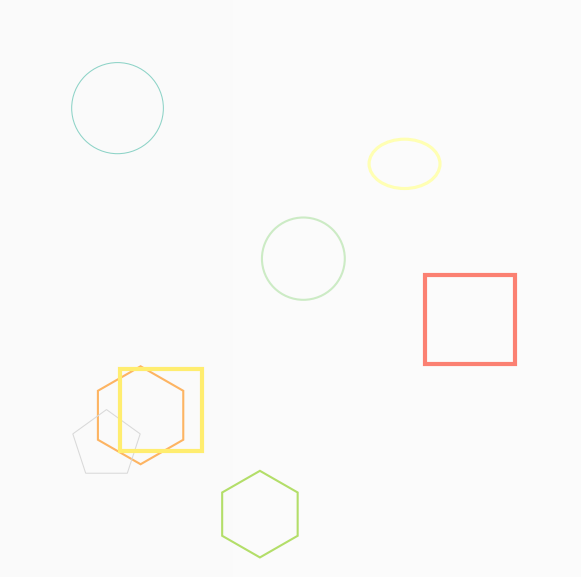[{"shape": "circle", "thickness": 0.5, "radius": 0.39, "center": [0.202, 0.812]}, {"shape": "oval", "thickness": 1.5, "radius": 0.31, "center": [0.696, 0.715]}, {"shape": "square", "thickness": 2, "radius": 0.39, "center": [0.808, 0.445]}, {"shape": "hexagon", "thickness": 1, "radius": 0.42, "center": [0.242, 0.28]}, {"shape": "hexagon", "thickness": 1, "radius": 0.37, "center": [0.447, 0.109]}, {"shape": "pentagon", "thickness": 0.5, "radius": 0.3, "center": [0.183, 0.229]}, {"shape": "circle", "thickness": 1, "radius": 0.36, "center": [0.522, 0.551]}, {"shape": "square", "thickness": 2, "radius": 0.35, "center": [0.277, 0.29]}]